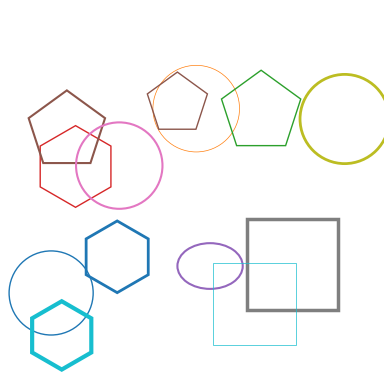[{"shape": "hexagon", "thickness": 2, "radius": 0.47, "center": [0.304, 0.333]}, {"shape": "circle", "thickness": 1, "radius": 0.55, "center": [0.133, 0.239]}, {"shape": "circle", "thickness": 0.5, "radius": 0.56, "center": [0.51, 0.718]}, {"shape": "pentagon", "thickness": 1, "radius": 0.54, "center": [0.678, 0.709]}, {"shape": "hexagon", "thickness": 1, "radius": 0.53, "center": [0.196, 0.568]}, {"shape": "oval", "thickness": 1.5, "radius": 0.42, "center": [0.546, 0.309]}, {"shape": "pentagon", "thickness": 1, "radius": 0.41, "center": [0.461, 0.731]}, {"shape": "pentagon", "thickness": 1.5, "radius": 0.52, "center": [0.174, 0.661]}, {"shape": "circle", "thickness": 1.5, "radius": 0.56, "center": [0.31, 0.57]}, {"shape": "square", "thickness": 2.5, "radius": 0.59, "center": [0.759, 0.312]}, {"shape": "circle", "thickness": 2, "radius": 0.58, "center": [0.895, 0.691]}, {"shape": "square", "thickness": 0.5, "radius": 0.54, "center": [0.661, 0.21]}, {"shape": "hexagon", "thickness": 3, "radius": 0.44, "center": [0.16, 0.129]}]